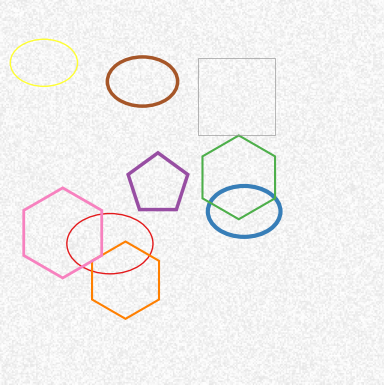[{"shape": "oval", "thickness": 1, "radius": 0.56, "center": [0.285, 0.367]}, {"shape": "oval", "thickness": 3, "radius": 0.47, "center": [0.634, 0.451]}, {"shape": "hexagon", "thickness": 1.5, "radius": 0.54, "center": [0.62, 0.539]}, {"shape": "pentagon", "thickness": 2.5, "radius": 0.41, "center": [0.41, 0.522]}, {"shape": "hexagon", "thickness": 1.5, "radius": 0.5, "center": [0.326, 0.272]}, {"shape": "oval", "thickness": 1, "radius": 0.44, "center": [0.114, 0.837]}, {"shape": "oval", "thickness": 2.5, "radius": 0.46, "center": [0.37, 0.788]}, {"shape": "hexagon", "thickness": 2, "radius": 0.58, "center": [0.163, 0.395]}, {"shape": "square", "thickness": 0.5, "radius": 0.5, "center": [0.614, 0.75]}]